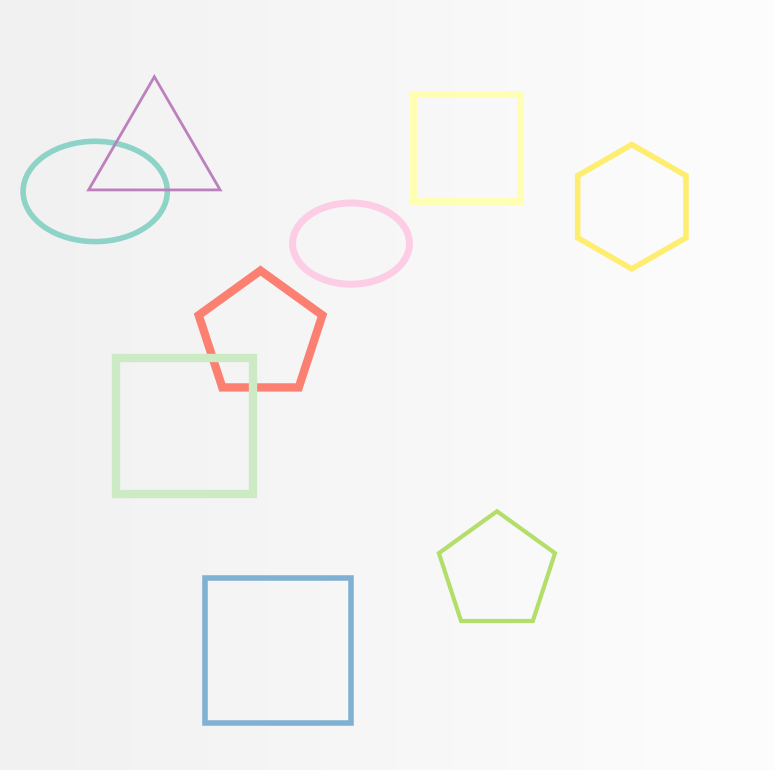[{"shape": "oval", "thickness": 2, "radius": 0.47, "center": [0.123, 0.751]}, {"shape": "square", "thickness": 2.5, "radius": 0.35, "center": [0.602, 0.809]}, {"shape": "pentagon", "thickness": 3, "radius": 0.42, "center": [0.336, 0.565]}, {"shape": "square", "thickness": 2, "radius": 0.47, "center": [0.359, 0.155]}, {"shape": "pentagon", "thickness": 1.5, "radius": 0.39, "center": [0.641, 0.257]}, {"shape": "oval", "thickness": 2.5, "radius": 0.38, "center": [0.453, 0.684]}, {"shape": "triangle", "thickness": 1, "radius": 0.49, "center": [0.199, 0.802]}, {"shape": "square", "thickness": 3, "radius": 0.44, "center": [0.238, 0.447]}, {"shape": "hexagon", "thickness": 2, "radius": 0.4, "center": [0.815, 0.732]}]